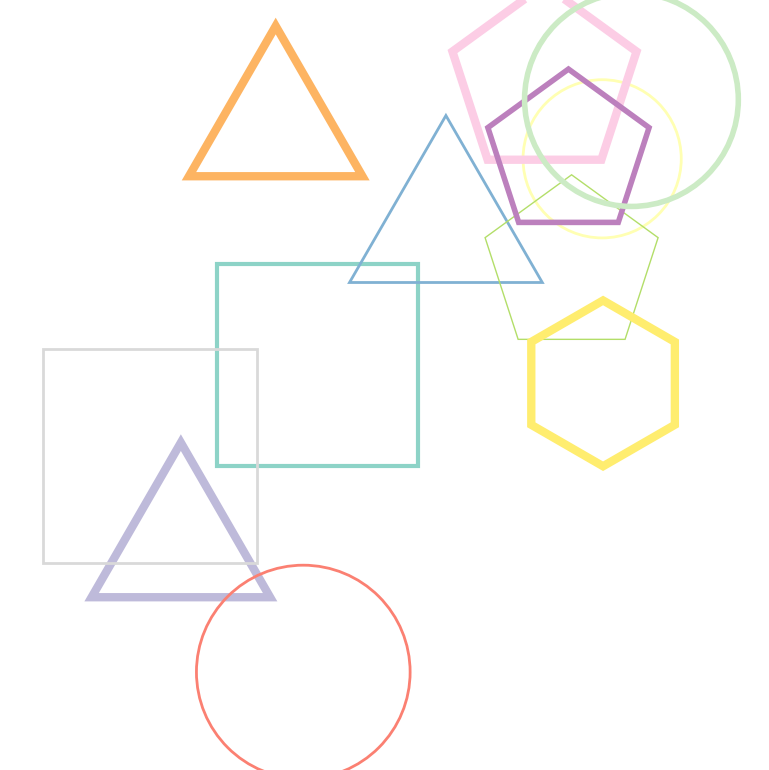[{"shape": "square", "thickness": 1.5, "radius": 0.65, "center": [0.412, 0.526]}, {"shape": "circle", "thickness": 1, "radius": 0.51, "center": [0.782, 0.794]}, {"shape": "triangle", "thickness": 3, "radius": 0.67, "center": [0.235, 0.291]}, {"shape": "circle", "thickness": 1, "radius": 0.69, "center": [0.394, 0.127]}, {"shape": "triangle", "thickness": 1, "radius": 0.72, "center": [0.579, 0.705]}, {"shape": "triangle", "thickness": 3, "radius": 0.65, "center": [0.358, 0.836]}, {"shape": "pentagon", "thickness": 0.5, "radius": 0.59, "center": [0.742, 0.655]}, {"shape": "pentagon", "thickness": 3, "radius": 0.63, "center": [0.707, 0.894]}, {"shape": "square", "thickness": 1, "radius": 0.7, "center": [0.195, 0.407]}, {"shape": "pentagon", "thickness": 2, "radius": 0.55, "center": [0.738, 0.8]}, {"shape": "circle", "thickness": 2, "radius": 0.69, "center": [0.82, 0.871]}, {"shape": "hexagon", "thickness": 3, "radius": 0.54, "center": [0.783, 0.502]}]